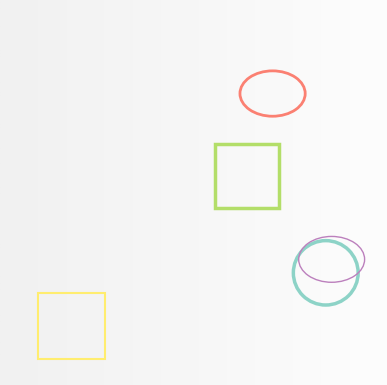[{"shape": "circle", "thickness": 2.5, "radius": 0.42, "center": [0.841, 0.291]}, {"shape": "oval", "thickness": 2, "radius": 0.42, "center": [0.703, 0.757]}, {"shape": "square", "thickness": 2.5, "radius": 0.41, "center": [0.637, 0.543]}, {"shape": "oval", "thickness": 1, "radius": 0.43, "center": [0.856, 0.326]}, {"shape": "square", "thickness": 1.5, "radius": 0.43, "center": [0.185, 0.154]}]